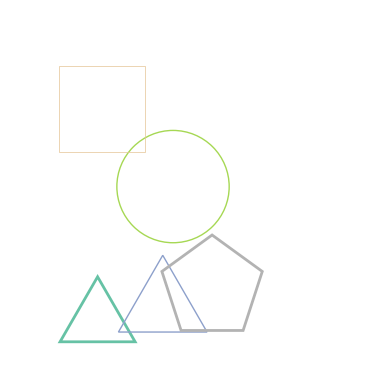[{"shape": "triangle", "thickness": 2, "radius": 0.56, "center": [0.254, 0.169]}, {"shape": "triangle", "thickness": 1, "radius": 0.66, "center": [0.423, 0.204]}, {"shape": "circle", "thickness": 1, "radius": 0.73, "center": [0.449, 0.515]}, {"shape": "square", "thickness": 0.5, "radius": 0.56, "center": [0.265, 0.716]}, {"shape": "pentagon", "thickness": 2, "radius": 0.69, "center": [0.551, 0.253]}]